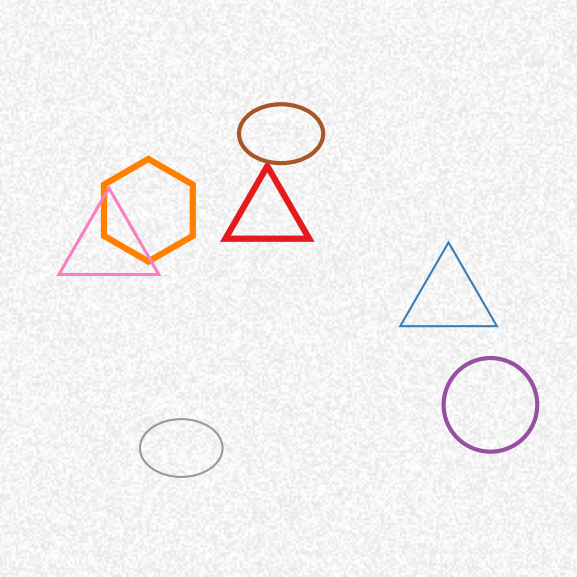[{"shape": "triangle", "thickness": 3, "radius": 0.42, "center": [0.463, 0.628]}, {"shape": "triangle", "thickness": 1, "radius": 0.48, "center": [0.777, 0.483]}, {"shape": "circle", "thickness": 2, "radius": 0.41, "center": [0.849, 0.298]}, {"shape": "hexagon", "thickness": 3, "radius": 0.44, "center": [0.257, 0.635]}, {"shape": "oval", "thickness": 2, "radius": 0.36, "center": [0.487, 0.768]}, {"shape": "triangle", "thickness": 1.5, "radius": 0.5, "center": [0.189, 0.574]}, {"shape": "oval", "thickness": 1, "radius": 0.36, "center": [0.314, 0.223]}]